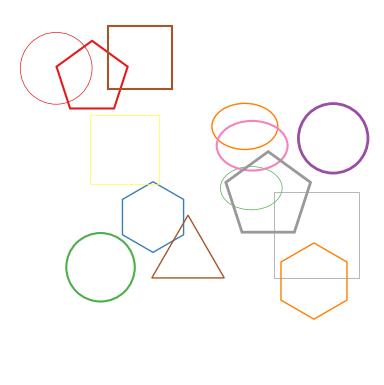[{"shape": "pentagon", "thickness": 1.5, "radius": 0.49, "center": [0.239, 0.797]}, {"shape": "circle", "thickness": 0.5, "radius": 0.47, "center": [0.146, 0.823]}, {"shape": "hexagon", "thickness": 1, "radius": 0.46, "center": [0.397, 0.436]}, {"shape": "circle", "thickness": 1.5, "radius": 0.44, "center": [0.261, 0.306]}, {"shape": "oval", "thickness": 0.5, "radius": 0.4, "center": [0.653, 0.511]}, {"shape": "circle", "thickness": 2, "radius": 0.45, "center": [0.865, 0.641]}, {"shape": "hexagon", "thickness": 1, "radius": 0.49, "center": [0.816, 0.27]}, {"shape": "oval", "thickness": 1, "radius": 0.43, "center": [0.636, 0.672]}, {"shape": "square", "thickness": 0.5, "radius": 0.45, "center": [0.323, 0.613]}, {"shape": "triangle", "thickness": 1, "radius": 0.54, "center": [0.488, 0.332]}, {"shape": "square", "thickness": 1.5, "radius": 0.41, "center": [0.363, 0.85]}, {"shape": "oval", "thickness": 1.5, "radius": 0.46, "center": [0.655, 0.622]}, {"shape": "pentagon", "thickness": 2, "radius": 0.58, "center": [0.697, 0.49]}, {"shape": "square", "thickness": 0.5, "radius": 0.56, "center": [0.822, 0.39]}]